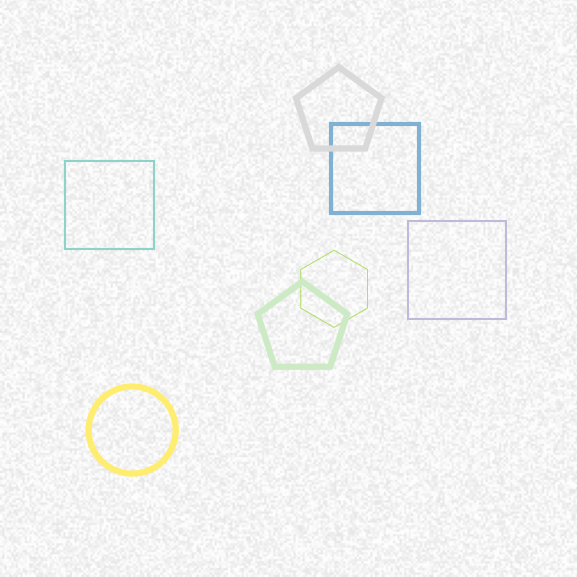[{"shape": "square", "thickness": 1, "radius": 0.38, "center": [0.19, 0.644]}, {"shape": "square", "thickness": 1, "radius": 0.42, "center": [0.791, 0.531]}, {"shape": "square", "thickness": 2, "radius": 0.38, "center": [0.65, 0.708]}, {"shape": "hexagon", "thickness": 0.5, "radius": 0.33, "center": [0.579, 0.499]}, {"shape": "pentagon", "thickness": 3, "radius": 0.39, "center": [0.587, 0.805]}, {"shape": "pentagon", "thickness": 3, "radius": 0.41, "center": [0.524, 0.43]}, {"shape": "circle", "thickness": 3, "radius": 0.38, "center": [0.229, 0.254]}]